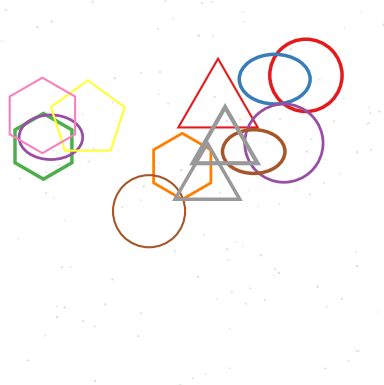[{"shape": "circle", "thickness": 2.5, "radius": 0.47, "center": [0.795, 0.804]}, {"shape": "triangle", "thickness": 1.5, "radius": 0.6, "center": [0.566, 0.729]}, {"shape": "oval", "thickness": 2.5, "radius": 0.46, "center": [0.714, 0.794]}, {"shape": "hexagon", "thickness": 2.5, "radius": 0.43, "center": [0.113, 0.62]}, {"shape": "oval", "thickness": 2, "radius": 0.41, "center": [0.132, 0.644]}, {"shape": "circle", "thickness": 2, "radius": 0.51, "center": [0.737, 0.628]}, {"shape": "hexagon", "thickness": 2, "radius": 0.43, "center": [0.473, 0.568]}, {"shape": "pentagon", "thickness": 1.5, "radius": 0.5, "center": [0.228, 0.69]}, {"shape": "circle", "thickness": 1.5, "radius": 0.47, "center": [0.387, 0.451]}, {"shape": "oval", "thickness": 2.5, "radius": 0.41, "center": [0.659, 0.606]}, {"shape": "hexagon", "thickness": 1.5, "radius": 0.49, "center": [0.11, 0.7]}, {"shape": "triangle", "thickness": 3, "radius": 0.49, "center": [0.585, 0.625]}, {"shape": "triangle", "thickness": 2.5, "radius": 0.49, "center": [0.539, 0.531]}]